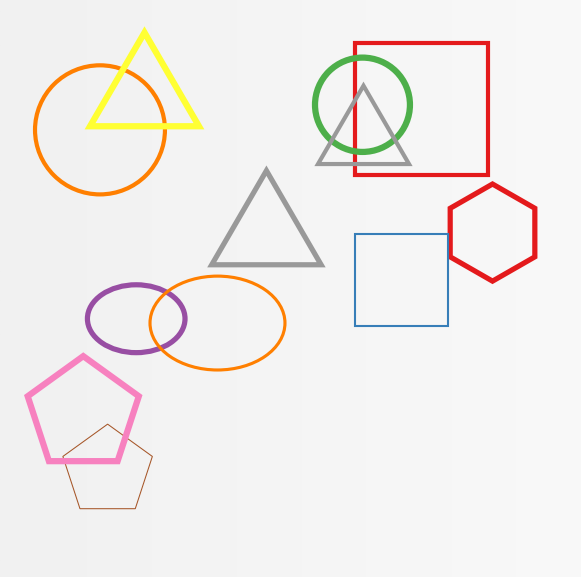[{"shape": "hexagon", "thickness": 2.5, "radius": 0.42, "center": [0.847, 0.596]}, {"shape": "square", "thickness": 2, "radius": 0.57, "center": [0.725, 0.81]}, {"shape": "square", "thickness": 1, "radius": 0.4, "center": [0.69, 0.514]}, {"shape": "circle", "thickness": 3, "radius": 0.41, "center": [0.624, 0.818]}, {"shape": "oval", "thickness": 2.5, "radius": 0.42, "center": [0.234, 0.447]}, {"shape": "circle", "thickness": 2, "radius": 0.56, "center": [0.172, 0.774]}, {"shape": "oval", "thickness": 1.5, "radius": 0.58, "center": [0.374, 0.44]}, {"shape": "triangle", "thickness": 3, "radius": 0.54, "center": [0.249, 0.835]}, {"shape": "pentagon", "thickness": 0.5, "radius": 0.4, "center": [0.185, 0.184]}, {"shape": "pentagon", "thickness": 3, "radius": 0.5, "center": [0.143, 0.282]}, {"shape": "triangle", "thickness": 2.5, "radius": 0.54, "center": [0.458, 0.595]}, {"shape": "triangle", "thickness": 2, "radius": 0.45, "center": [0.625, 0.76]}]